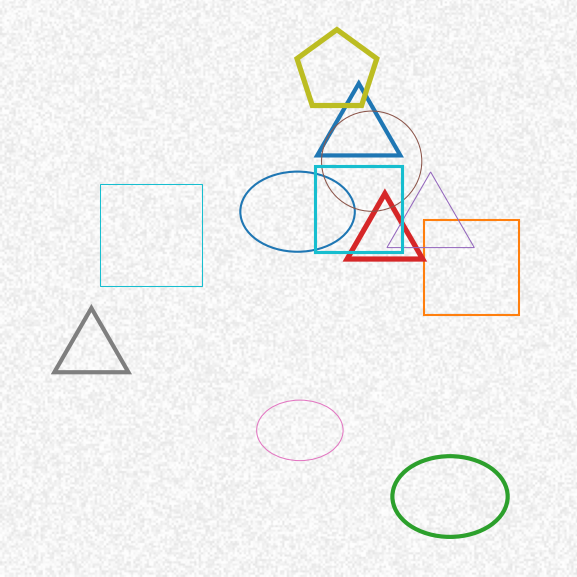[{"shape": "oval", "thickness": 1, "radius": 0.5, "center": [0.515, 0.633]}, {"shape": "triangle", "thickness": 2, "radius": 0.42, "center": [0.621, 0.772]}, {"shape": "square", "thickness": 1, "radius": 0.41, "center": [0.816, 0.536]}, {"shape": "oval", "thickness": 2, "radius": 0.5, "center": [0.779, 0.139]}, {"shape": "triangle", "thickness": 2.5, "radius": 0.38, "center": [0.666, 0.588]}, {"shape": "triangle", "thickness": 0.5, "radius": 0.44, "center": [0.746, 0.614]}, {"shape": "circle", "thickness": 0.5, "radius": 0.43, "center": [0.644, 0.72]}, {"shape": "oval", "thickness": 0.5, "radius": 0.37, "center": [0.519, 0.254]}, {"shape": "triangle", "thickness": 2, "radius": 0.37, "center": [0.158, 0.392]}, {"shape": "pentagon", "thickness": 2.5, "radius": 0.36, "center": [0.583, 0.875]}, {"shape": "square", "thickness": 0.5, "radius": 0.44, "center": [0.262, 0.592]}, {"shape": "square", "thickness": 1.5, "radius": 0.37, "center": [0.621, 0.637]}]